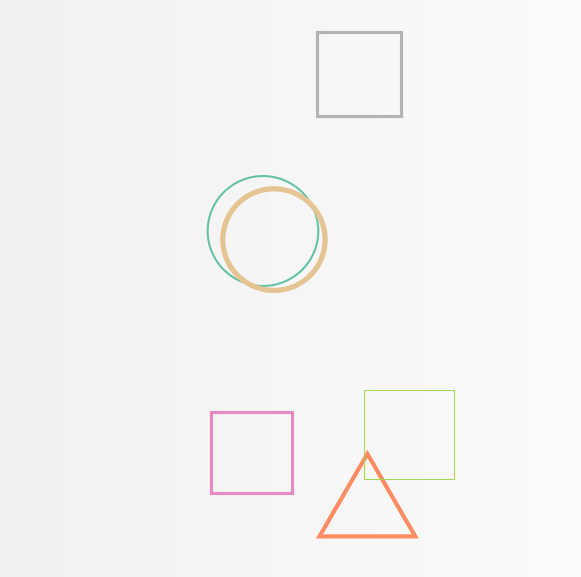[{"shape": "circle", "thickness": 1, "radius": 0.48, "center": [0.452, 0.599]}, {"shape": "triangle", "thickness": 2, "radius": 0.48, "center": [0.632, 0.118]}, {"shape": "square", "thickness": 1.5, "radius": 0.35, "center": [0.433, 0.215]}, {"shape": "square", "thickness": 0.5, "radius": 0.38, "center": [0.704, 0.247]}, {"shape": "circle", "thickness": 2.5, "radius": 0.44, "center": [0.471, 0.584]}, {"shape": "square", "thickness": 1.5, "radius": 0.36, "center": [0.618, 0.871]}]